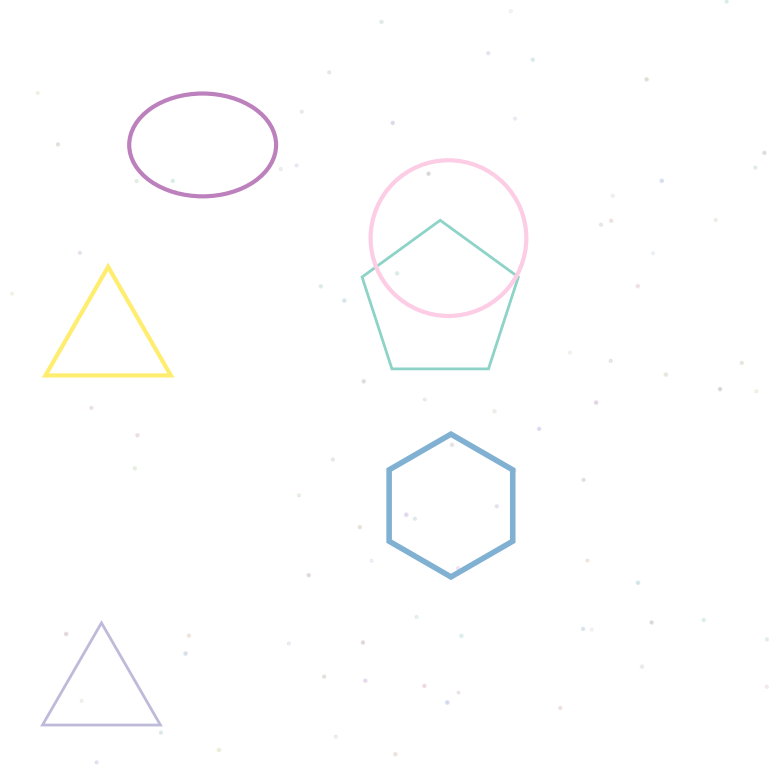[{"shape": "pentagon", "thickness": 1, "radius": 0.53, "center": [0.572, 0.607]}, {"shape": "triangle", "thickness": 1, "radius": 0.44, "center": [0.132, 0.103]}, {"shape": "hexagon", "thickness": 2, "radius": 0.46, "center": [0.586, 0.343]}, {"shape": "circle", "thickness": 1.5, "radius": 0.51, "center": [0.582, 0.691]}, {"shape": "oval", "thickness": 1.5, "radius": 0.48, "center": [0.263, 0.812]}, {"shape": "triangle", "thickness": 1.5, "radius": 0.47, "center": [0.14, 0.559]}]